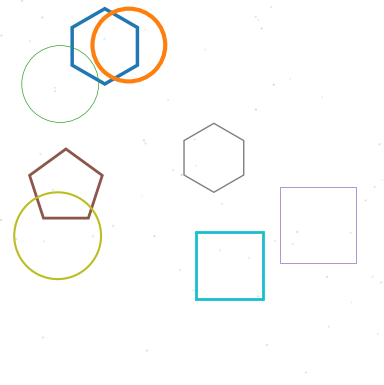[{"shape": "hexagon", "thickness": 2.5, "radius": 0.49, "center": [0.272, 0.88]}, {"shape": "circle", "thickness": 3, "radius": 0.47, "center": [0.335, 0.883]}, {"shape": "circle", "thickness": 0.5, "radius": 0.5, "center": [0.156, 0.782]}, {"shape": "square", "thickness": 0.5, "radius": 0.49, "center": [0.827, 0.415]}, {"shape": "pentagon", "thickness": 2, "radius": 0.5, "center": [0.171, 0.514]}, {"shape": "hexagon", "thickness": 1, "radius": 0.45, "center": [0.555, 0.59]}, {"shape": "circle", "thickness": 1.5, "radius": 0.56, "center": [0.15, 0.388]}, {"shape": "square", "thickness": 2, "radius": 0.43, "center": [0.597, 0.311]}]